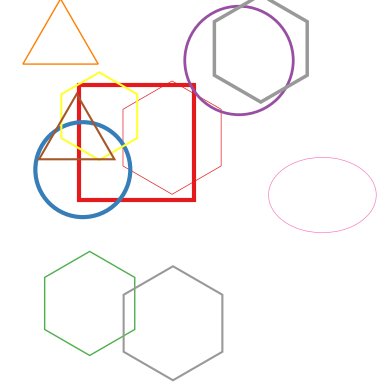[{"shape": "square", "thickness": 3, "radius": 0.75, "center": [0.356, 0.63]}, {"shape": "hexagon", "thickness": 0.5, "radius": 0.74, "center": [0.447, 0.643]}, {"shape": "circle", "thickness": 3, "radius": 0.62, "center": [0.215, 0.559]}, {"shape": "hexagon", "thickness": 1, "radius": 0.68, "center": [0.233, 0.212]}, {"shape": "circle", "thickness": 2, "radius": 0.7, "center": [0.621, 0.843]}, {"shape": "triangle", "thickness": 1, "radius": 0.56, "center": [0.157, 0.89]}, {"shape": "hexagon", "thickness": 1.5, "radius": 0.57, "center": [0.258, 0.698]}, {"shape": "triangle", "thickness": 1.5, "radius": 0.57, "center": [0.199, 0.643]}, {"shape": "oval", "thickness": 0.5, "radius": 0.7, "center": [0.837, 0.493]}, {"shape": "hexagon", "thickness": 2.5, "radius": 0.7, "center": [0.677, 0.874]}, {"shape": "hexagon", "thickness": 1.5, "radius": 0.74, "center": [0.449, 0.16]}]